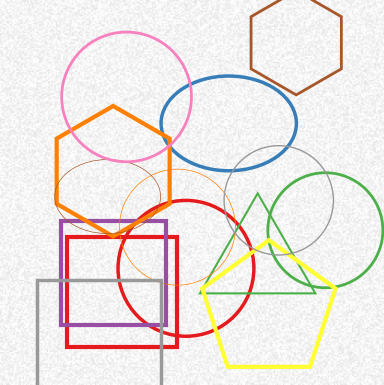[{"shape": "circle", "thickness": 2.5, "radius": 0.88, "center": [0.483, 0.303]}, {"shape": "square", "thickness": 3, "radius": 0.72, "center": [0.317, 0.242]}, {"shape": "oval", "thickness": 2.5, "radius": 0.88, "center": [0.594, 0.68]}, {"shape": "triangle", "thickness": 1.5, "radius": 0.87, "center": [0.669, 0.325]}, {"shape": "circle", "thickness": 2, "radius": 0.75, "center": [0.845, 0.402]}, {"shape": "square", "thickness": 3, "radius": 0.68, "center": [0.295, 0.291]}, {"shape": "circle", "thickness": 0.5, "radius": 0.75, "center": [0.461, 0.41]}, {"shape": "hexagon", "thickness": 3, "radius": 0.85, "center": [0.294, 0.555]}, {"shape": "pentagon", "thickness": 3, "radius": 0.91, "center": [0.698, 0.194]}, {"shape": "oval", "thickness": 0.5, "radius": 0.69, "center": [0.28, 0.489]}, {"shape": "hexagon", "thickness": 2, "radius": 0.68, "center": [0.769, 0.889]}, {"shape": "circle", "thickness": 2, "radius": 0.84, "center": [0.329, 0.748]}, {"shape": "square", "thickness": 2.5, "radius": 0.8, "center": [0.257, 0.112]}, {"shape": "circle", "thickness": 1, "radius": 0.71, "center": [0.724, 0.48]}]